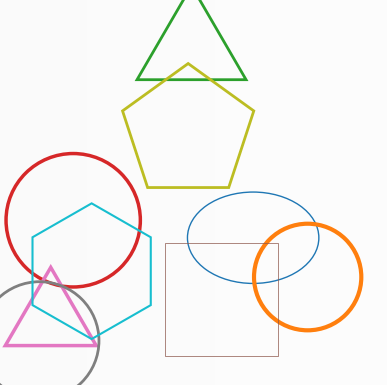[{"shape": "oval", "thickness": 1, "radius": 0.85, "center": [0.653, 0.382]}, {"shape": "circle", "thickness": 3, "radius": 0.69, "center": [0.794, 0.28]}, {"shape": "triangle", "thickness": 2, "radius": 0.81, "center": [0.494, 0.874]}, {"shape": "circle", "thickness": 2.5, "radius": 0.87, "center": [0.189, 0.428]}, {"shape": "square", "thickness": 0.5, "radius": 0.73, "center": [0.571, 0.222]}, {"shape": "triangle", "thickness": 2.5, "radius": 0.68, "center": [0.131, 0.17]}, {"shape": "circle", "thickness": 2, "radius": 0.77, "center": [0.102, 0.115]}, {"shape": "pentagon", "thickness": 2, "radius": 0.89, "center": [0.486, 0.657]}, {"shape": "hexagon", "thickness": 1.5, "radius": 0.88, "center": [0.236, 0.296]}]